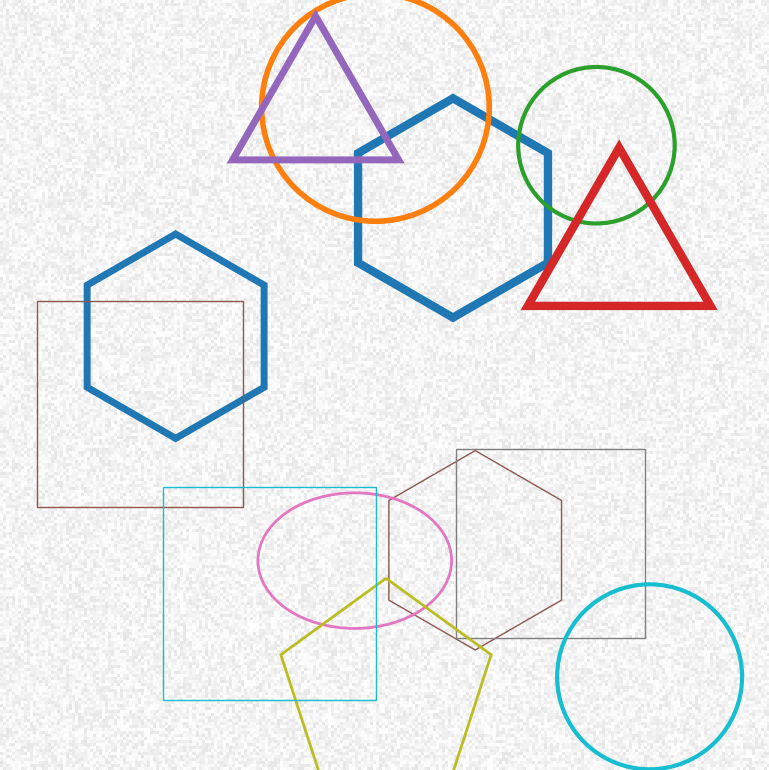[{"shape": "hexagon", "thickness": 2.5, "radius": 0.66, "center": [0.228, 0.563]}, {"shape": "hexagon", "thickness": 3, "radius": 0.71, "center": [0.588, 0.73]}, {"shape": "circle", "thickness": 2, "radius": 0.74, "center": [0.488, 0.86]}, {"shape": "circle", "thickness": 1.5, "radius": 0.51, "center": [0.775, 0.811]}, {"shape": "triangle", "thickness": 3, "radius": 0.68, "center": [0.804, 0.671]}, {"shape": "triangle", "thickness": 2.5, "radius": 0.62, "center": [0.41, 0.855]}, {"shape": "hexagon", "thickness": 0.5, "radius": 0.65, "center": [0.617, 0.285]}, {"shape": "square", "thickness": 0.5, "radius": 0.67, "center": [0.182, 0.476]}, {"shape": "oval", "thickness": 1, "radius": 0.63, "center": [0.461, 0.272]}, {"shape": "square", "thickness": 0.5, "radius": 0.61, "center": [0.715, 0.294]}, {"shape": "pentagon", "thickness": 1, "radius": 0.72, "center": [0.501, 0.105]}, {"shape": "circle", "thickness": 1.5, "radius": 0.6, "center": [0.844, 0.121]}, {"shape": "square", "thickness": 0.5, "radius": 0.69, "center": [0.35, 0.23]}]